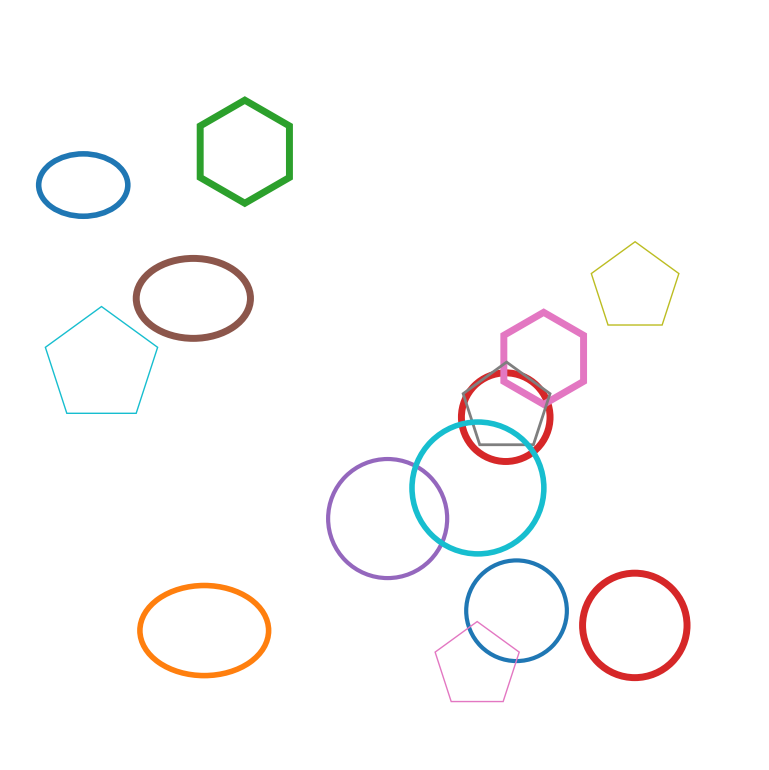[{"shape": "oval", "thickness": 2, "radius": 0.29, "center": [0.108, 0.76]}, {"shape": "circle", "thickness": 1.5, "radius": 0.33, "center": [0.671, 0.207]}, {"shape": "oval", "thickness": 2, "radius": 0.42, "center": [0.265, 0.181]}, {"shape": "hexagon", "thickness": 2.5, "radius": 0.33, "center": [0.318, 0.803]}, {"shape": "circle", "thickness": 2.5, "radius": 0.29, "center": [0.657, 0.458]}, {"shape": "circle", "thickness": 2.5, "radius": 0.34, "center": [0.824, 0.188]}, {"shape": "circle", "thickness": 1.5, "radius": 0.39, "center": [0.503, 0.327]}, {"shape": "oval", "thickness": 2.5, "radius": 0.37, "center": [0.251, 0.612]}, {"shape": "pentagon", "thickness": 0.5, "radius": 0.29, "center": [0.62, 0.135]}, {"shape": "hexagon", "thickness": 2.5, "radius": 0.3, "center": [0.706, 0.535]}, {"shape": "pentagon", "thickness": 1, "radius": 0.3, "center": [0.658, 0.47]}, {"shape": "pentagon", "thickness": 0.5, "radius": 0.3, "center": [0.825, 0.626]}, {"shape": "circle", "thickness": 2, "radius": 0.43, "center": [0.621, 0.366]}, {"shape": "pentagon", "thickness": 0.5, "radius": 0.38, "center": [0.132, 0.525]}]